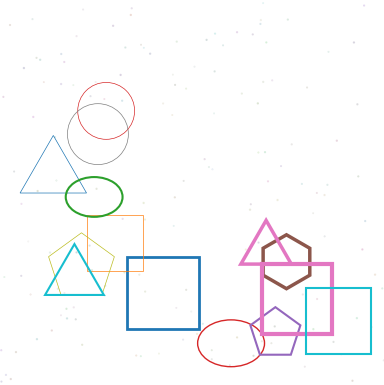[{"shape": "square", "thickness": 2, "radius": 0.47, "center": [0.424, 0.239]}, {"shape": "triangle", "thickness": 0.5, "radius": 0.5, "center": [0.138, 0.548]}, {"shape": "square", "thickness": 0.5, "radius": 0.36, "center": [0.299, 0.369]}, {"shape": "oval", "thickness": 1.5, "radius": 0.37, "center": [0.245, 0.488]}, {"shape": "oval", "thickness": 1, "radius": 0.43, "center": [0.6, 0.108]}, {"shape": "circle", "thickness": 0.5, "radius": 0.37, "center": [0.276, 0.712]}, {"shape": "pentagon", "thickness": 1.5, "radius": 0.34, "center": [0.715, 0.134]}, {"shape": "hexagon", "thickness": 2.5, "radius": 0.35, "center": [0.744, 0.32]}, {"shape": "triangle", "thickness": 2.5, "radius": 0.38, "center": [0.691, 0.352]}, {"shape": "square", "thickness": 3, "radius": 0.45, "center": [0.771, 0.223]}, {"shape": "circle", "thickness": 0.5, "radius": 0.4, "center": [0.254, 0.652]}, {"shape": "pentagon", "thickness": 0.5, "radius": 0.45, "center": [0.212, 0.305]}, {"shape": "square", "thickness": 1.5, "radius": 0.43, "center": [0.879, 0.165]}, {"shape": "triangle", "thickness": 1.5, "radius": 0.44, "center": [0.193, 0.278]}]